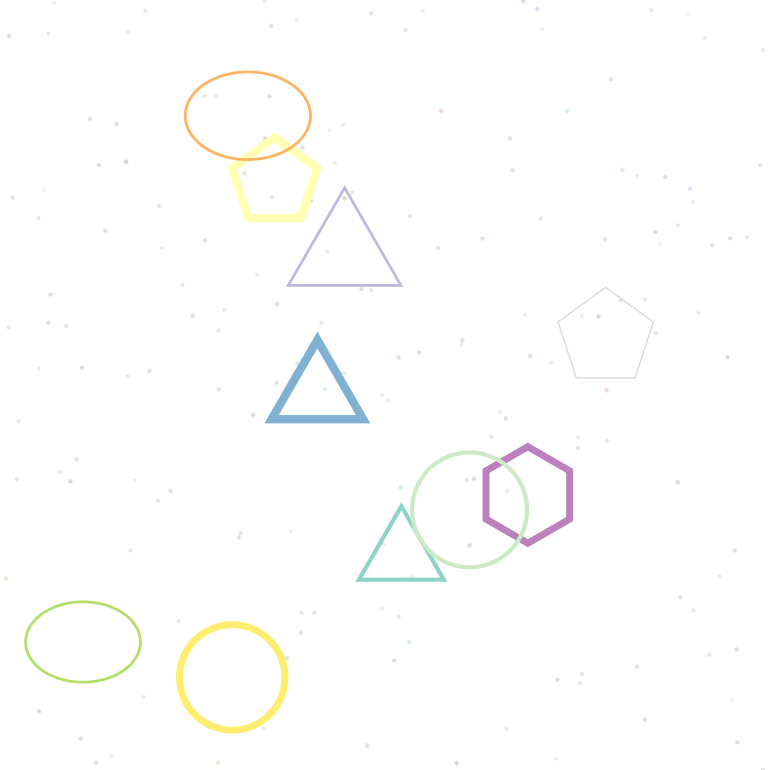[{"shape": "triangle", "thickness": 1.5, "radius": 0.32, "center": [0.521, 0.279]}, {"shape": "pentagon", "thickness": 3, "radius": 0.29, "center": [0.357, 0.764]}, {"shape": "triangle", "thickness": 1, "radius": 0.42, "center": [0.448, 0.672]}, {"shape": "triangle", "thickness": 3, "radius": 0.34, "center": [0.412, 0.49]}, {"shape": "oval", "thickness": 1, "radius": 0.41, "center": [0.322, 0.85]}, {"shape": "oval", "thickness": 1, "radius": 0.37, "center": [0.108, 0.166]}, {"shape": "pentagon", "thickness": 0.5, "radius": 0.32, "center": [0.787, 0.562]}, {"shape": "hexagon", "thickness": 2.5, "radius": 0.31, "center": [0.685, 0.357]}, {"shape": "circle", "thickness": 1.5, "radius": 0.37, "center": [0.61, 0.338]}, {"shape": "circle", "thickness": 2.5, "radius": 0.34, "center": [0.302, 0.12]}]